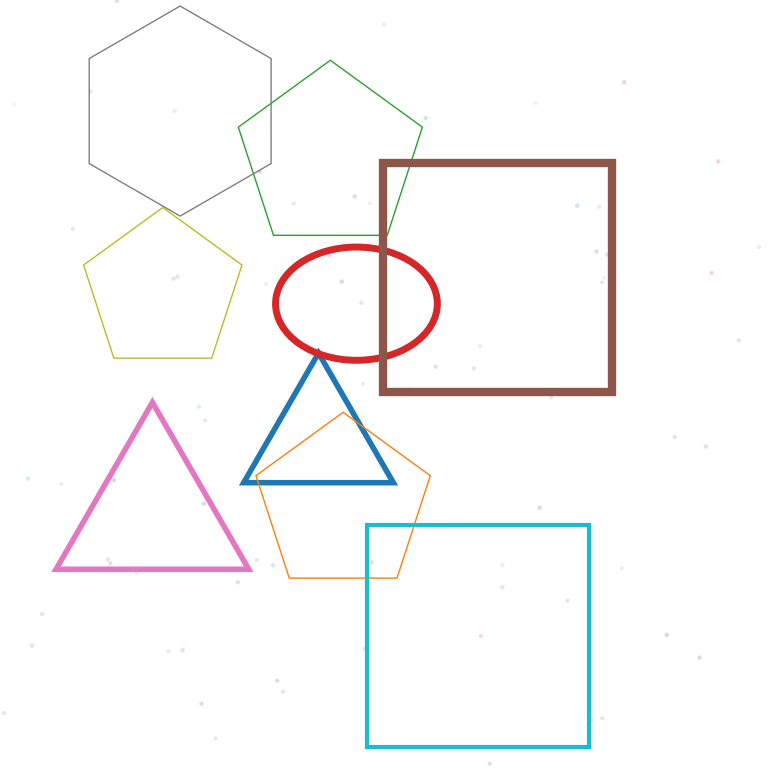[{"shape": "triangle", "thickness": 2, "radius": 0.56, "center": [0.414, 0.429]}, {"shape": "pentagon", "thickness": 0.5, "radius": 0.6, "center": [0.446, 0.346]}, {"shape": "pentagon", "thickness": 0.5, "radius": 0.63, "center": [0.429, 0.796]}, {"shape": "oval", "thickness": 2.5, "radius": 0.53, "center": [0.463, 0.606]}, {"shape": "square", "thickness": 3, "radius": 0.74, "center": [0.646, 0.64]}, {"shape": "triangle", "thickness": 2, "radius": 0.72, "center": [0.198, 0.333]}, {"shape": "hexagon", "thickness": 0.5, "radius": 0.68, "center": [0.234, 0.856]}, {"shape": "pentagon", "thickness": 0.5, "radius": 0.54, "center": [0.211, 0.622]}, {"shape": "square", "thickness": 1.5, "radius": 0.72, "center": [0.62, 0.174]}]